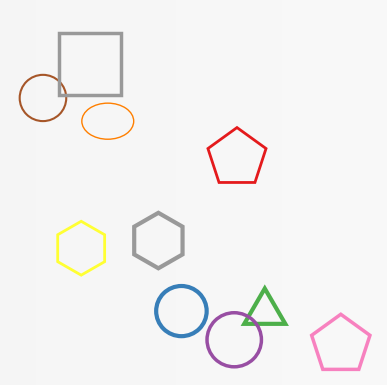[{"shape": "pentagon", "thickness": 2, "radius": 0.39, "center": [0.612, 0.59]}, {"shape": "circle", "thickness": 3, "radius": 0.33, "center": [0.468, 0.192]}, {"shape": "triangle", "thickness": 3, "radius": 0.31, "center": [0.683, 0.189]}, {"shape": "circle", "thickness": 2.5, "radius": 0.35, "center": [0.604, 0.118]}, {"shape": "oval", "thickness": 1, "radius": 0.33, "center": [0.278, 0.685]}, {"shape": "hexagon", "thickness": 2, "radius": 0.35, "center": [0.209, 0.355]}, {"shape": "circle", "thickness": 1.5, "radius": 0.3, "center": [0.111, 0.746]}, {"shape": "pentagon", "thickness": 2.5, "radius": 0.4, "center": [0.879, 0.105]}, {"shape": "hexagon", "thickness": 3, "radius": 0.36, "center": [0.409, 0.375]}, {"shape": "square", "thickness": 2.5, "radius": 0.4, "center": [0.233, 0.834]}]